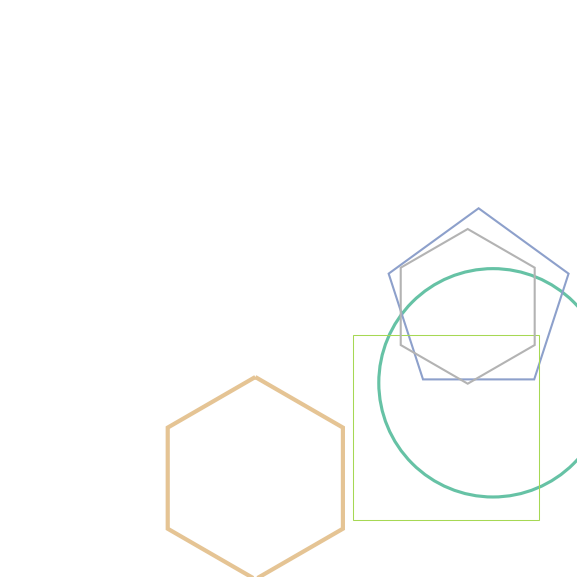[{"shape": "circle", "thickness": 1.5, "radius": 0.99, "center": [0.854, 0.336]}, {"shape": "pentagon", "thickness": 1, "radius": 0.82, "center": [0.829, 0.475]}, {"shape": "square", "thickness": 0.5, "radius": 0.8, "center": [0.772, 0.259]}, {"shape": "hexagon", "thickness": 2, "radius": 0.88, "center": [0.442, 0.171]}, {"shape": "hexagon", "thickness": 1, "radius": 0.67, "center": [0.81, 0.469]}]